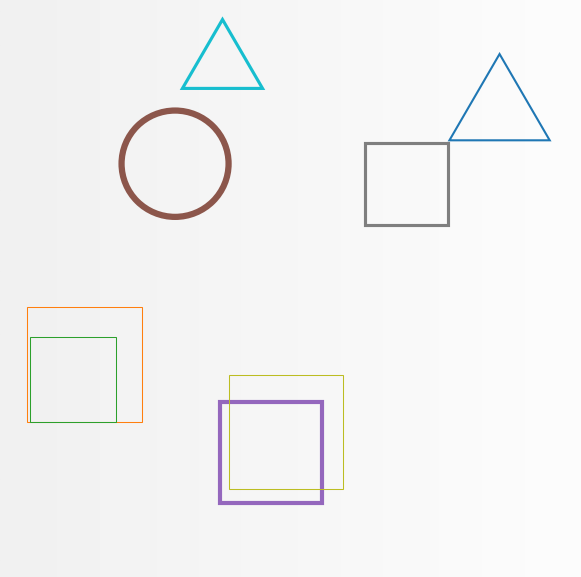[{"shape": "triangle", "thickness": 1, "radius": 0.5, "center": [0.859, 0.806]}, {"shape": "square", "thickness": 0.5, "radius": 0.5, "center": [0.145, 0.368]}, {"shape": "square", "thickness": 0.5, "radius": 0.37, "center": [0.126, 0.342]}, {"shape": "square", "thickness": 2, "radius": 0.44, "center": [0.466, 0.215]}, {"shape": "circle", "thickness": 3, "radius": 0.46, "center": [0.301, 0.716]}, {"shape": "square", "thickness": 1.5, "radius": 0.36, "center": [0.699, 0.68]}, {"shape": "square", "thickness": 0.5, "radius": 0.49, "center": [0.492, 0.251]}, {"shape": "triangle", "thickness": 1.5, "radius": 0.4, "center": [0.383, 0.886]}]